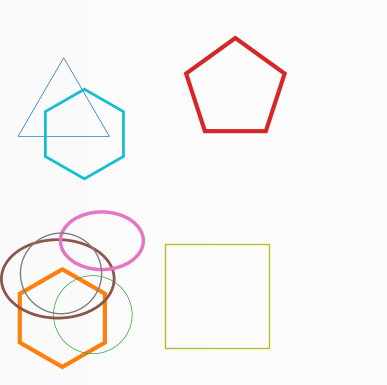[{"shape": "triangle", "thickness": 0.5, "radius": 0.68, "center": [0.164, 0.714]}, {"shape": "hexagon", "thickness": 3, "radius": 0.63, "center": [0.161, 0.174]}, {"shape": "circle", "thickness": 0.5, "radius": 0.51, "center": [0.24, 0.183]}, {"shape": "pentagon", "thickness": 3, "radius": 0.67, "center": [0.607, 0.768]}, {"shape": "oval", "thickness": 2, "radius": 0.73, "center": [0.149, 0.276]}, {"shape": "oval", "thickness": 2.5, "radius": 0.53, "center": [0.263, 0.375]}, {"shape": "circle", "thickness": 1, "radius": 0.52, "center": [0.157, 0.29]}, {"shape": "square", "thickness": 1, "radius": 0.67, "center": [0.561, 0.231]}, {"shape": "hexagon", "thickness": 2, "radius": 0.58, "center": [0.218, 0.652]}]